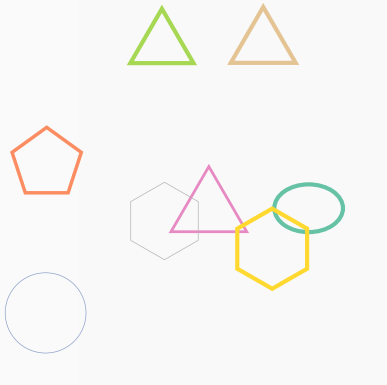[{"shape": "oval", "thickness": 3, "radius": 0.44, "center": [0.797, 0.459]}, {"shape": "pentagon", "thickness": 2.5, "radius": 0.47, "center": [0.121, 0.575]}, {"shape": "circle", "thickness": 0.5, "radius": 0.52, "center": [0.118, 0.187]}, {"shape": "triangle", "thickness": 2, "radius": 0.56, "center": [0.539, 0.455]}, {"shape": "triangle", "thickness": 3, "radius": 0.47, "center": [0.418, 0.883]}, {"shape": "hexagon", "thickness": 3, "radius": 0.52, "center": [0.702, 0.354]}, {"shape": "triangle", "thickness": 3, "radius": 0.48, "center": [0.679, 0.885]}, {"shape": "hexagon", "thickness": 0.5, "radius": 0.5, "center": [0.424, 0.426]}]